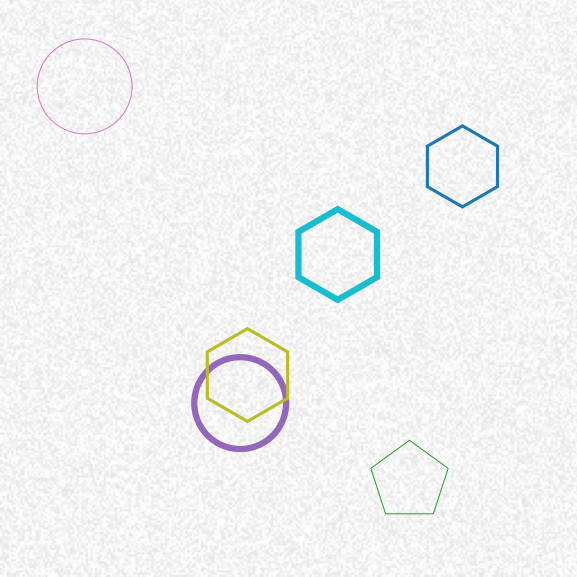[{"shape": "hexagon", "thickness": 1.5, "radius": 0.35, "center": [0.801, 0.711]}, {"shape": "pentagon", "thickness": 0.5, "radius": 0.35, "center": [0.709, 0.166]}, {"shape": "circle", "thickness": 3, "radius": 0.4, "center": [0.416, 0.301]}, {"shape": "circle", "thickness": 0.5, "radius": 0.41, "center": [0.147, 0.85]}, {"shape": "hexagon", "thickness": 1.5, "radius": 0.4, "center": [0.429, 0.35]}, {"shape": "hexagon", "thickness": 3, "radius": 0.39, "center": [0.585, 0.558]}]